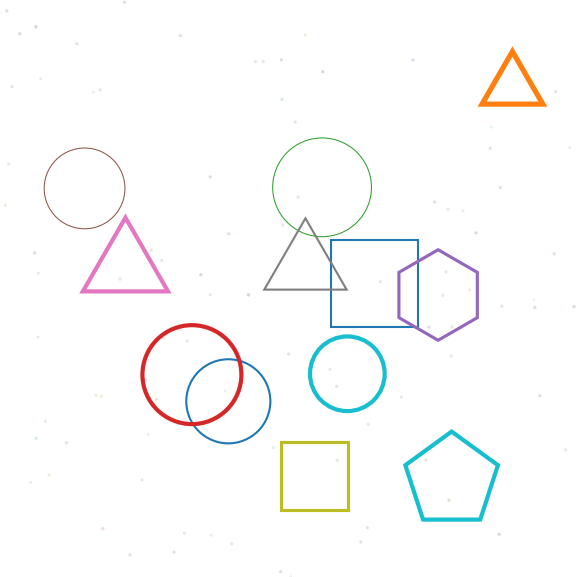[{"shape": "circle", "thickness": 1, "radius": 0.36, "center": [0.395, 0.304]}, {"shape": "square", "thickness": 1, "radius": 0.38, "center": [0.648, 0.509]}, {"shape": "triangle", "thickness": 2.5, "radius": 0.3, "center": [0.887, 0.849]}, {"shape": "circle", "thickness": 0.5, "radius": 0.43, "center": [0.558, 0.675]}, {"shape": "circle", "thickness": 2, "radius": 0.43, "center": [0.332, 0.35]}, {"shape": "hexagon", "thickness": 1.5, "radius": 0.39, "center": [0.759, 0.488]}, {"shape": "circle", "thickness": 0.5, "radius": 0.35, "center": [0.146, 0.673]}, {"shape": "triangle", "thickness": 2, "radius": 0.43, "center": [0.217, 0.537]}, {"shape": "triangle", "thickness": 1, "radius": 0.41, "center": [0.529, 0.539]}, {"shape": "square", "thickness": 1.5, "radius": 0.29, "center": [0.545, 0.175]}, {"shape": "pentagon", "thickness": 2, "radius": 0.42, "center": [0.782, 0.168]}, {"shape": "circle", "thickness": 2, "radius": 0.32, "center": [0.601, 0.352]}]